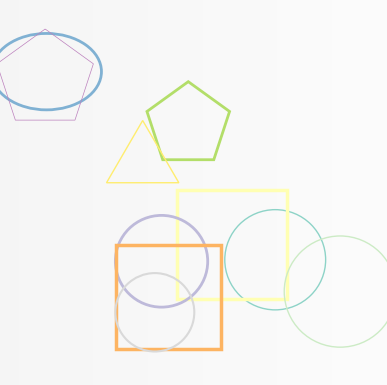[{"shape": "circle", "thickness": 1, "radius": 0.65, "center": [0.71, 0.325]}, {"shape": "square", "thickness": 2.5, "radius": 0.71, "center": [0.6, 0.364]}, {"shape": "circle", "thickness": 2, "radius": 0.6, "center": [0.417, 0.321]}, {"shape": "oval", "thickness": 2, "radius": 0.71, "center": [0.12, 0.814]}, {"shape": "square", "thickness": 2.5, "radius": 0.68, "center": [0.435, 0.227]}, {"shape": "pentagon", "thickness": 2, "radius": 0.56, "center": [0.486, 0.676]}, {"shape": "circle", "thickness": 1.5, "radius": 0.51, "center": [0.4, 0.189]}, {"shape": "pentagon", "thickness": 0.5, "radius": 0.65, "center": [0.117, 0.794]}, {"shape": "circle", "thickness": 1, "radius": 0.72, "center": [0.878, 0.243]}, {"shape": "triangle", "thickness": 1, "radius": 0.54, "center": [0.368, 0.579]}]